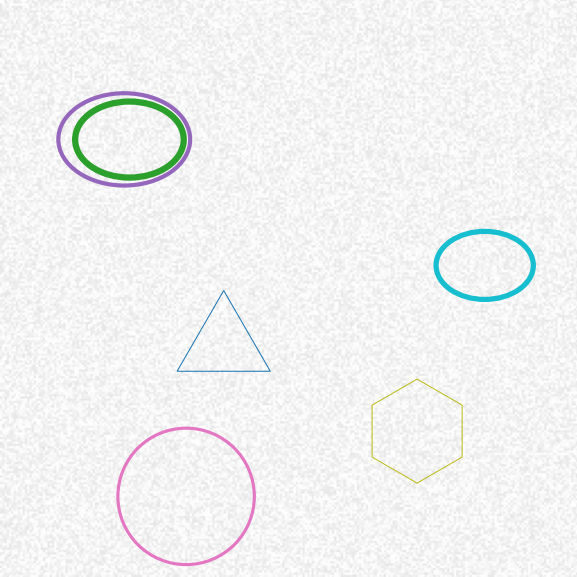[{"shape": "triangle", "thickness": 0.5, "radius": 0.47, "center": [0.387, 0.403]}, {"shape": "oval", "thickness": 3, "radius": 0.47, "center": [0.224, 0.758]}, {"shape": "oval", "thickness": 2, "radius": 0.57, "center": [0.215, 0.758]}, {"shape": "circle", "thickness": 1.5, "radius": 0.59, "center": [0.322, 0.14]}, {"shape": "hexagon", "thickness": 0.5, "radius": 0.45, "center": [0.722, 0.253]}, {"shape": "oval", "thickness": 2.5, "radius": 0.42, "center": [0.839, 0.54]}]